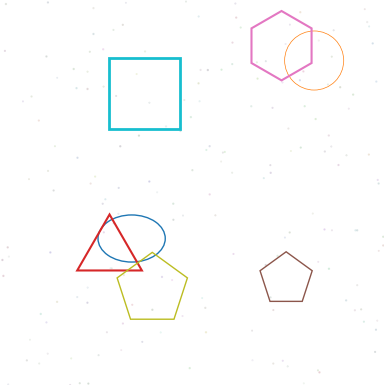[{"shape": "oval", "thickness": 1, "radius": 0.44, "center": [0.342, 0.381]}, {"shape": "circle", "thickness": 0.5, "radius": 0.38, "center": [0.816, 0.843]}, {"shape": "triangle", "thickness": 1.5, "radius": 0.48, "center": [0.285, 0.346]}, {"shape": "pentagon", "thickness": 1, "radius": 0.36, "center": [0.743, 0.275]}, {"shape": "hexagon", "thickness": 1.5, "radius": 0.45, "center": [0.731, 0.881]}, {"shape": "pentagon", "thickness": 1, "radius": 0.48, "center": [0.395, 0.249]}, {"shape": "square", "thickness": 2, "radius": 0.46, "center": [0.375, 0.757]}]